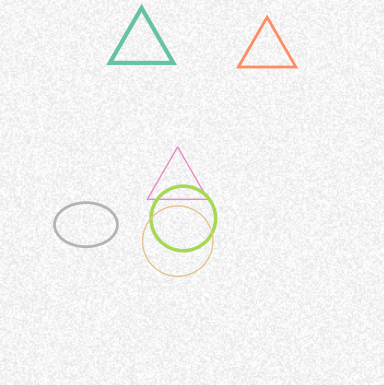[{"shape": "triangle", "thickness": 3, "radius": 0.48, "center": [0.368, 0.884]}, {"shape": "triangle", "thickness": 2, "radius": 0.43, "center": [0.694, 0.869]}, {"shape": "triangle", "thickness": 1, "radius": 0.45, "center": [0.461, 0.528]}, {"shape": "circle", "thickness": 2.5, "radius": 0.42, "center": [0.476, 0.433]}, {"shape": "circle", "thickness": 1, "radius": 0.46, "center": [0.462, 0.374]}, {"shape": "oval", "thickness": 2, "radius": 0.41, "center": [0.223, 0.416]}]